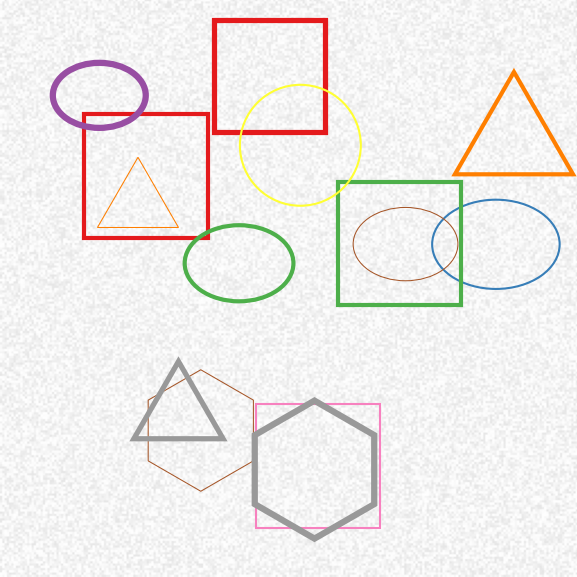[{"shape": "square", "thickness": 2, "radius": 0.54, "center": [0.253, 0.695]}, {"shape": "square", "thickness": 2.5, "radius": 0.48, "center": [0.467, 0.867]}, {"shape": "oval", "thickness": 1, "radius": 0.55, "center": [0.859, 0.576]}, {"shape": "square", "thickness": 2, "radius": 0.53, "center": [0.692, 0.577]}, {"shape": "oval", "thickness": 2, "radius": 0.47, "center": [0.414, 0.543]}, {"shape": "oval", "thickness": 3, "radius": 0.4, "center": [0.172, 0.834]}, {"shape": "triangle", "thickness": 2, "radius": 0.59, "center": [0.89, 0.756]}, {"shape": "triangle", "thickness": 0.5, "radius": 0.41, "center": [0.239, 0.646]}, {"shape": "circle", "thickness": 1, "radius": 0.52, "center": [0.52, 0.748]}, {"shape": "hexagon", "thickness": 0.5, "radius": 0.53, "center": [0.348, 0.254]}, {"shape": "oval", "thickness": 0.5, "radius": 0.45, "center": [0.702, 0.576]}, {"shape": "square", "thickness": 1, "radius": 0.54, "center": [0.551, 0.193]}, {"shape": "hexagon", "thickness": 3, "radius": 0.6, "center": [0.545, 0.186]}, {"shape": "triangle", "thickness": 2.5, "radius": 0.45, "center": [0.309, 0.284]}]